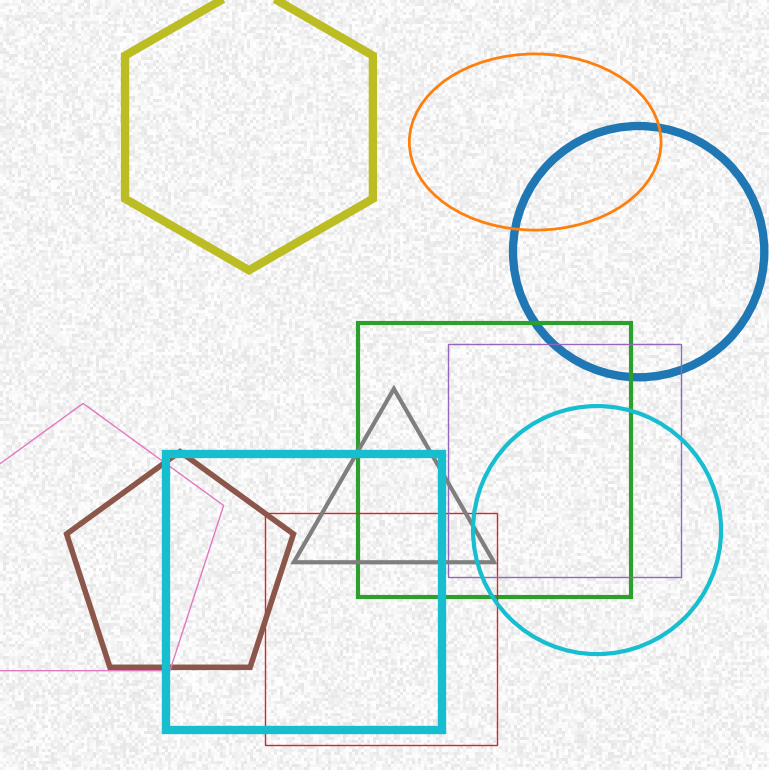[{"shape": "circle", "thickness": 3, "radius": 0.82, "center": [0.829, 0.673]}, {"shape": "oval", "thickness": 1, "radius": 0.82, "center": [0.695, 0.816]}, {"shape": "square", "thickness": 1.5, "radius": 0.89, "center": [0.642, 0.403]}, {"shape": "square", "thickness": 0.5, "radius": 0.75, "center": [0.494, 0.183]}, {"shape": "square", "thickness": 0.5, "radius": 0.76, "center": [0.733, 0.402]}, {"shape": "pentagon", "thickness": 2, "radius": 0.77, "center": [0.234, 0.259]}, {"shape": "pentagon", "thickness": 0.5, "radius": 0.96, "center": [0.108, 0.284]}, {"shape": "triangle", "thickness": 1.5, "radius": 0.75, "center": [0.512, 0.345]}, {"shape": "hexagon", "thickness": 3, "radius": 0.93, "center": [0.323, 0.835]}, {"shape": "circle", "thickness": 1.5, "radius": 0.81, "center": [0.775, 0.312]}, {"shape": "square", "thickness": 3, "radius": 0.9, "center": [0.395, 0.231]}]